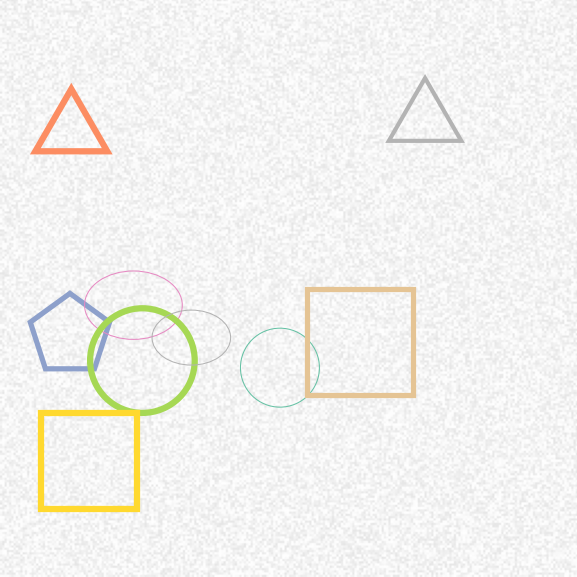[{"shape": "circle", "thickness": 0.5, "radius": 0.34, "center": [0.485, 0.362]}, {"shape": "triangle", "thickness": 3, "radius": 0.36, "center": [0.123, 0.773]}, {"shape": "pentagon", "thickness": 2.5, "radius": 0.36, "center": [0.121, 0.419]}, {"shape": "oval", "thickness": 0.5, "radius": 0.42, "center": [0.231, 0.471]}, {"shape": "circle", "thickness": 3, "radius": 0.45, "center": [0.247, 0.375]}, {"shape": "square", "thickness": 3, "radius": 0.42, "center": [0.155, 0.2]}, {"shape": "square", "thickness": 2.5, "radius": 0.46, "center": [0.623, 0.407]}, {"shape": "oval", "thickness": 0.5, "radius": 0.34, "center": [0.331, 0.415]}, {"shape": "triangle", "thickness": 2, "radius": 0.36, "center": [0.736, 0.791]}]